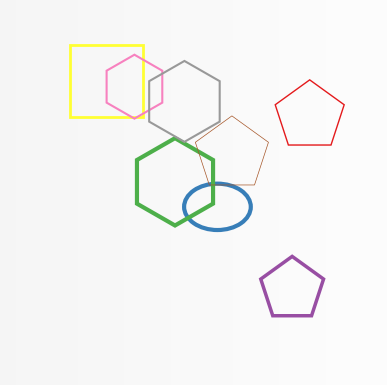[{"shape": "pentagon", "thickness": 1, "radius": 0.47, "center": [0.799, 0.699]}, {"shape": "oval", "thickness": 3, "radius": 0.43, "center": [0.561, 0.463]}, {"shape": "hexagon", "thickness": 3, "radius": 0.57, "center": [0.452, 0.528]}, {"shape": "pentagon", "thickness": 2.5, "radius": 0.43, "center": [0.754, 0.249]}, {"shape": "square", "thickness": 2, "radius": 0.47, "center": [0.275, 0.79]}, {"shape": "pentagon", "thickness": 0.5, "radius": 0.5, "center": [0.598, 0.6]}, {"shape": "hexagon", "thickness": 1.5, "radius": 0.41, "center": [0.347, 0.775]}, {"shape": "hexagon", "thickness": 1.5, "radius": 0.53, "center": [0.476, 0.737]}]